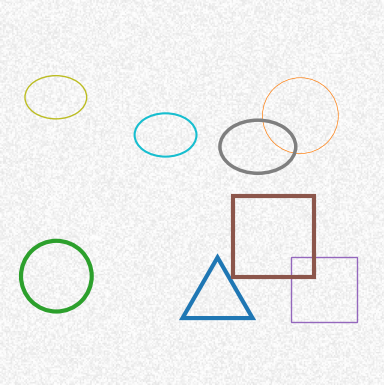[{"shape": "triangle", "thickness": 3, "radius": 0.52, "center": [0.565, 0.226]}, {"shape": "circle", "thickness": 0.5, "radius": 0.49, "center": [0.78, 0.7]}, {"shape": "circle", "thickness": 3, "radius": 0.46, "center": [0.146, 0.283]}, {"shape": "square", "thickness": 1, "radius": 0.42, "center": [0.842, 0.249]}, {"shape": "square", "thickness": 3, "radius": 0.52, "center": [0.711, 0.386]}, {"shape": "oval", "thickness": 2.5, "radius": 0.49, "center": [0.67, 0.619]}, {"shape": "oval", "thickness": 1, "radius": 0.4, "center": [0.145, 0.747]}, {"shape": "oval", "thickness": 1.5, "radius": 0.4, "center": [0.43, 0.649]}]